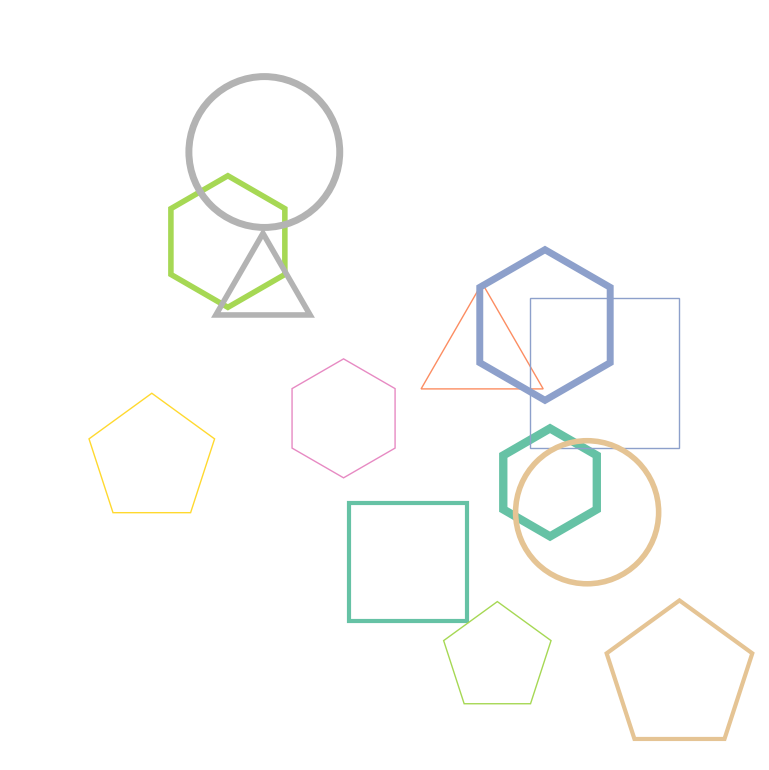[{"shape": "square", "thickness": 1.5, "radius": 0.38, "center": [0.53, 0.27]}, {"shape": "hexagon", "thickness": 3, "radius": 0.35, "center": [0.714, 0.374]}, {"shape": "triangle", "thickness": 0.5, "radius": 0.46, "center": [0.626, 0.541]}, {"shape": "hexagon", "thickness": 2.5, "radius": 0.49, "center": [0.708, 0.578]}, {"shape": "square", "thickness": 0.5, "radius": 0.49, "center": [0.785, 0.516]}, {"shape": "hexagon", "thickness": 0.5, "radius": 0.39, "center": [0.446, 0.457]}, {"shape": "pentagon", "thickness": 0.5, "radius": 0.37, "center": [0.646, 0.145]}, {"shape": "hexagon", "thickness": 2, "radius": 0.43, "center": [0.296, 0.686]}, {"shape": "pentagon", "thickness": 0.5, "radius": 0.43, "center": [0.197, 0.404]}, {"shape": "circle", "thickness": 2, "radius": 0.46, "center": [0.762, 0.335]}, {"shape": "pentagon", "thickness": 1.5, "radius": 0.5, "center": [0.882, 0.121]}, {"shape": "triangle", "thickness": 2, "radius": 0.35, "center": [0.342, 0.626]}, {"shape": "circle", "thickness": 2.5, "radius": 0.49, "center": [0.343, 0.803]}]